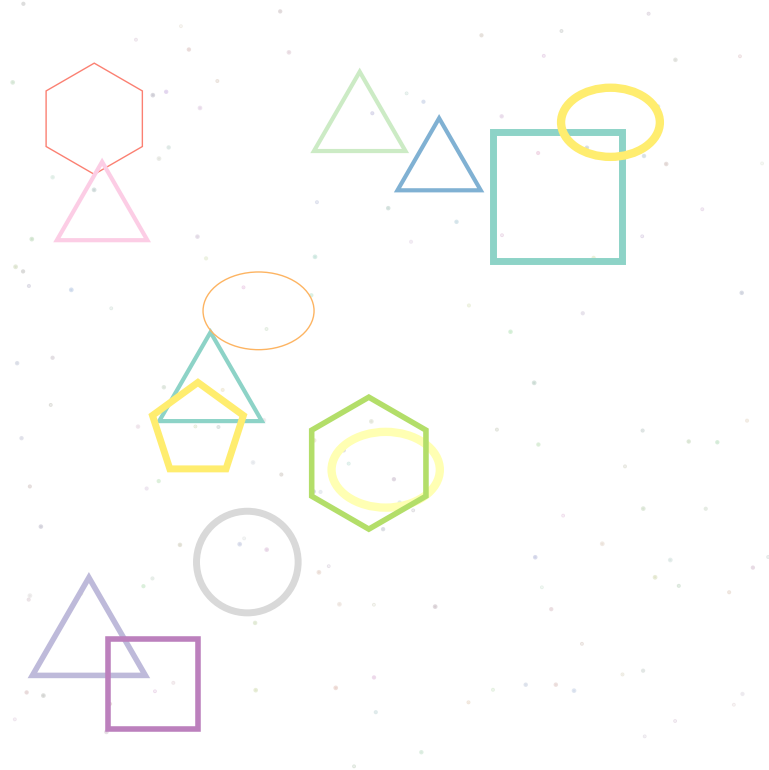[{"shape": "square", "thickness": 2.5, "radius": 0.42, "center": [0.724, 0.745]}, {"shape": "triangle", "thickness": 1.5, "radius": 0.38, "center": [0.273, 0.492]}, {"shape": "oval", "thickness": 3, "radius": 0.35, "center": [0.501, 0.39]}, {"shape": "triangle", "thickness": 2, "radius": 0.42, "center": [0.115, 0.165]}, {"shape": "hexagon", "thickness": 0.5, "radius": 0.36, "center": [0.122, 0.846]}, {"shape": "triangle", "thickness": 1.5, "radius": 0.31, "center": [0.57, 0.784]}, {"shape": "oval", "thickness": 0.5, "radius": 0.36, "center": [0.336, 0.596]}, {"shape": "hexagon", "thickness": 2, "radius": 0.43, "center": [0.479, 0.399]}, {"shape": "triangle", "thickness": 1.5, "radius": 0.34, "center": [0.133, 0.722]}, {"shape": "circle", "thickness": 2.5, "radius": 0.33, "center": [0.321, 0.27]}, {"shape": "square", "thickness": 2, "radius": 0.29, "center": [0.199, 0.112]}, {"shape": "triangle", "thickness": 1.5, "radius": 0.34, "center": [0.467, 0.838]}, {"shape": "pentagon", "thickness": 2.5, "radius": 0.31, "center": [0.257, 0.441]}, {"shape": "oval", "thickness": 3, "radius": 0.32, "center": [0.793, 0.841]}]